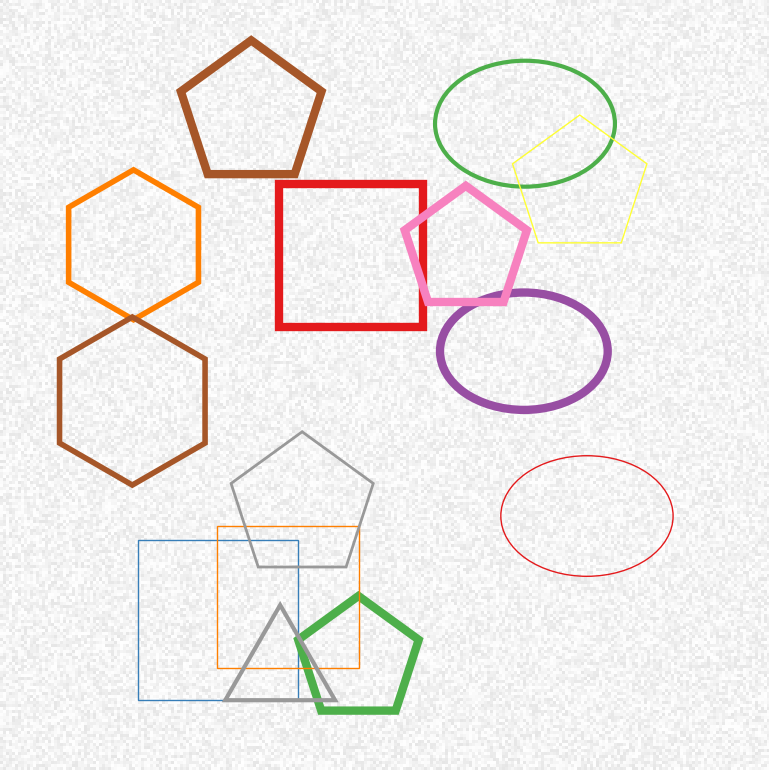[{"shape": "square", "thickness": 3, "radius": 0.46, "center": [0.456, 0.668]}, {"shape": "oval", "thickness": 0.5, "radius": 0.56, "center": [0.762, 0.33]}, {"shape": "square", "thickness": 0.5, "radius": 0.52, "center": [0.283, 0.195]}, {"shape": "pentagon", "thickness": 3, "radius": 0.41, "center": [0.465, 0.144]}, {"shape": "oval", "thickness": 1.5, "radius": 0.58, "center": [0.682, 0.839]}, {"shape": "oval", "thickness": 3, "radius": 0.54, "center": [0.68, 0.544]}, {"shape": "square", "thickness": 0.5, "radius": 0.46, "center": [0.374, 0.224]}, {"shape": "hexagon", "thickness": 2, "radius": 0.49, "center": [0.173, 0.682]}, {"shape": "pentagon", "thickness": 0.5, "radius": 0.46, "center": [0.753, 0.759]}, {"shape": "hexagon", "thickness": 2, "radius": 0.55, "center": [0.172, 0.479]}, {"shape": "pentagon", "thickness": 3, "radius": 0.48, "center": [0.326, 0.852]}, {"shape": "pentagon", "thickness": 3, "radius": 0.42, "center": [0.605, 0.675]}, {"shape": "pentagon", "thickness": 1, "radius": 0.49, "center": [0.392, 0.342]}, {"shape": "triangle", "thickness": 1.5, "radius": 0.41, "center": [0.364, 0.132]}]